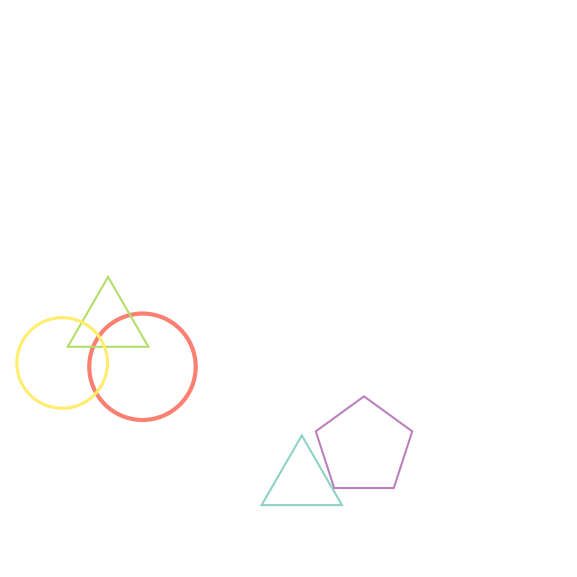[{"shape": "triangle", "thickness": 1, "radius": 0.4, "center": [0.523, 0.165]}, {"shape": "circle", "thickness": 2, "radius": 0.46, "center": [0.247, 0.364]}, {"shape": "triangle", "thickness": 1, "radius": 0.4, "center": [0.187, 0.439]}, {"shape": "pentagon", "thickness": 1, "radius": 0.44, "center": [0.63, 0.225]}, {"shape": "circle", "thickness": 1.5, "radius": 0.39, "center": [0.108, 0.371]}]